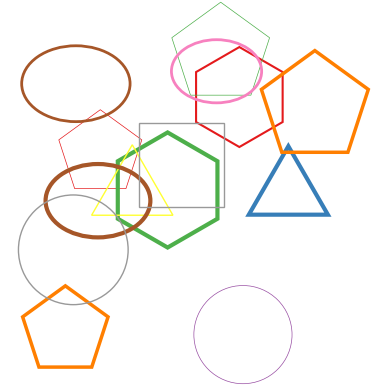[{"shape": "hexagon", "thickness": 1.5, "radius": 0.65, "center": [0.622, 0.748]}, {"shape": "pentagon", "thickness": 0.5, "radius": 0.57, "center": [0.261, 0.602]}, {"shape": "triangle", "thickness": 3, "radius": 0.59, "center": [0.749, 0.502]}, {"shape": "hexagon", "thickness": 3, "radius": 0.75, "center": [0.435, 0.507]}, {"shape": "pentagon", "thickness": 0.5, "radius": 0.67, "center": [0.573, 0.861]}, {"shape": "circle", "thickness": 0.5, "radius": 0.64, "center": [0.631, 0.131]}, {"shape": "pentagon", "thickness": 2.5, "radius": 0.58, "center": [0.17, 0.141]}, {"shape": "pentagon", "thickness": 2.5, "radius": 0.73, "center": [0.818, 0.723]}, {"shape": "triangle", "thickness": 1, "radius": 0.61, "center": [0.344, 0.502]}, {"shape": "oval", "thickness": 2, "radius": 0.7, "center": [0.197, 0.783]}, {"shape": "oval", "thickness": 3, "radius": 0.68, "center": [0.254, 0.479]}, {"shape": "oval", "thickness": 2, "radius": 0.59, "center": [0.562, 0.815]}, {"shape": "circle", "thickness": 1, "radius": 0.71, "center": [0.19, 0.351]}, {"shape": "square", "thickness": 1, "radius": 0.55, "center": [0.472, 0.571]}]